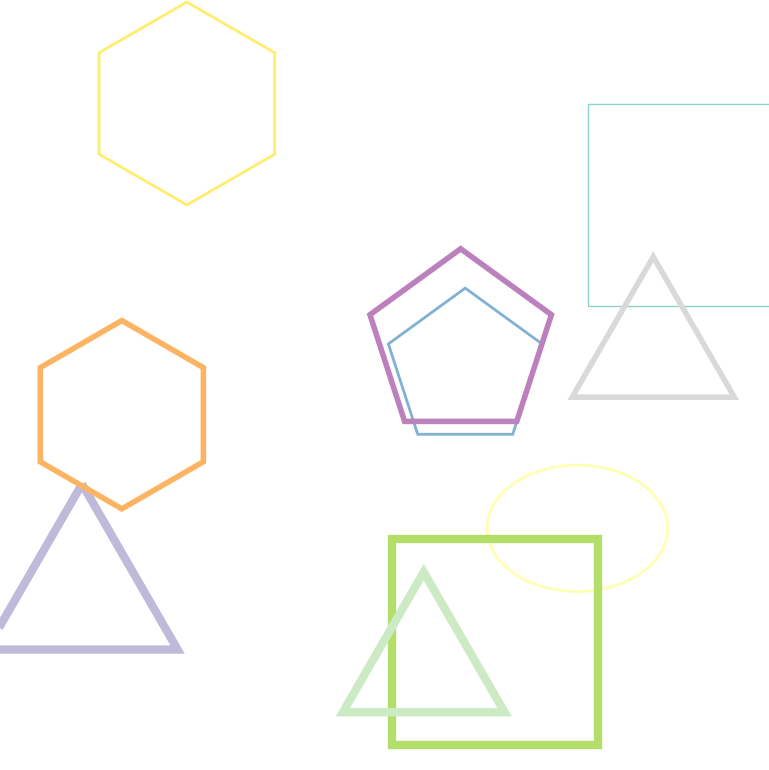[{"shape": "square", "thickness": 0.5, "radius": 0.66, "center": [0.895, 0.734]}, {"shape": "oval", "thickness": 1, "radius": 0.59, "center": [0.75, 0.314]}, {"shape": "triangle", "thickness": 3, "radius": 0.72, "center": [0.107, 0.228]}, {"shape": "pentagon", "thickness": 1, "radius": 0.52, "center": [0.604, 0.521]}, {"shape": "hexagon", "thickness": 2, "radius": 0.61, "center": [0.158, 0.461]}, {"shape": "square", "thickness": 3, "radius": 0.67, "center": [0.643, 0.166]}, {"shape": "triangle", "thickness": 2, "radius": 0.61, "center": [0.848, 0.545]}, {"shape": "pentagon", "thickness": 2, "radius": 0.62, "center": [0.598, 0.553]}, {"shape": "triangle", "thickness": 3, "radius": 0.61, "center": [0.55, 0.136]}, {"shape": "hexagon", "thickness": 1, "radius": 0.66, "center": [0.243, 0.866]}]